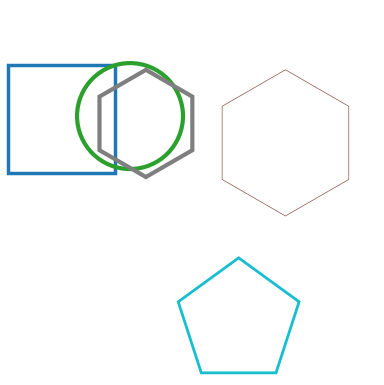[{"shape": "square", "thickness": 2.5, "radius": 0.7, "center": [0.161, 0.691]}, {"shape": "circle", "thickness": 3, "radius": 0.69, "center": [0.338, 0.699]}, {"shape": "hexagon", "thickness": 0.5, "radius": 0.95, "center": [0.741, 0.629]}, {"shape": "hexagon", "thickness": 3, "radius": 0.7, "center": [0.379, 0.679]}, {"shape": "pentagon", "thickness": 2, "radius": 0.83, "center": [0.62, 0.165]}]